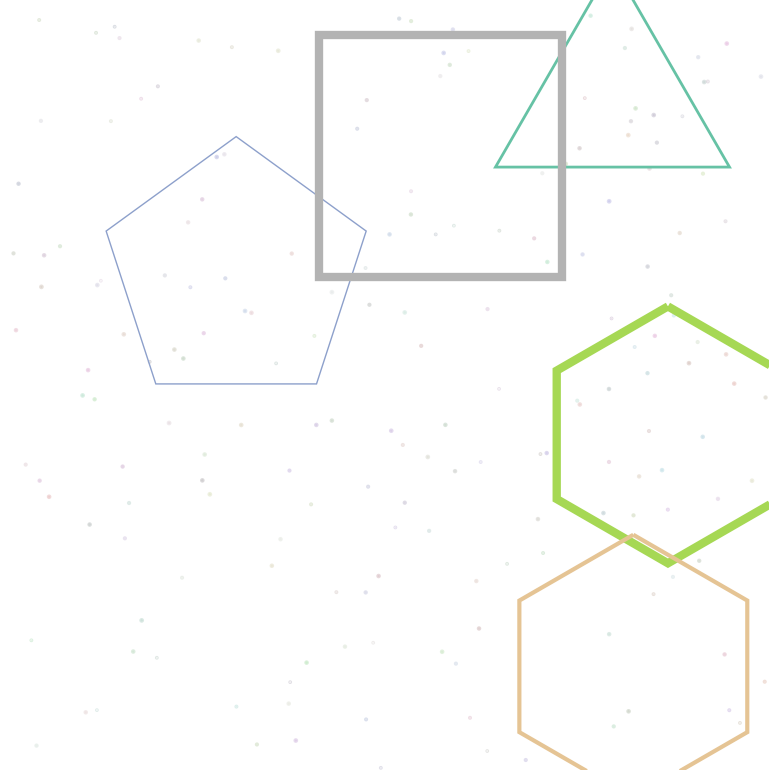[{"shape": "triangle", "thickness": 1, "radius": 0.88, "center": [0.795, 0.871]}, {"shape": "pentagon", "thickness": 0.5, "radius": 0.89, "center": [0.307, 0.645]}, {"shape": "hexagon", "thickness": 3, "radius": 0.83, "center": [0.867, 0.435]}, {"shape": "hexagon", "thickness": 1.5, "radius": 0.85, "center": [0.822, 0.135]}, {"shape": "square", "thickness": 3, "radius": 0.79, "center": [0.572, 0.797]}]